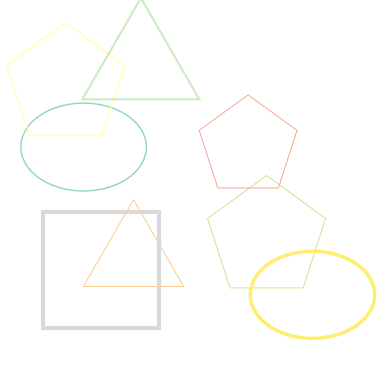[{"shape": "oval", "thickness": 1, "radius": 0.82, "center": [0.217, 0.618]}, {"shape": "pentagon", "thickness": 1, "radius": 0.8, "center": [0.171, 0.78]}, {"shape": "pentagon", "thickness": 0.5, "radius": 0.67, "center": [0.644, 0.62]}, {"shape": "triangle", "thickness": 0.5, "radius": 0.75, "center": [0.347, 0.331]}, {"shape": "pentagon", "thickness": 0.5, "radius": 0.81, "center": [0.692, 0.383]}, {"shape": "square", "thickness": 3, "radius": 0.75, "center": [0.262, 0.299]}, {"shape": "triangle", "thickness": 1.5, "radius": 0.88, "center": [0.366, 0.83]}, {"shape": "oval", "thickness": 2.5, "radius": 0.81, "center": [0.812, 0.234]}]